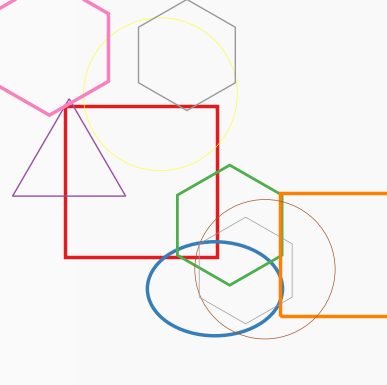[{"shape": "square", "thickness": 2.5, "radius": 0.98, "center": [0.364, 0.528]}, {"shape": "oval", "thickness": 2.5, "radius": 0.87, "center": [0.555, 0.25]}, {"shape": "hexagon", "thickness": 2, "radius": 0.78, "center": [0.593, 0.415]}, {"shape": "triangle", "thickness": 1, "radius": 0.84, "center": [0.178, 0.575]}, {"shape": "square", "thickness": 2.5, "radius": 0.8, "center": [0.884, 0.339]}, {"shape": "circle", "thickness": 0.5, "radius": 0.99, "center": [0.414, 0.755]}, {"shape": "circle", "thickness": 0.5, "radius": 0.91, "center": [0.684, 0.301]}, {"shape": "hexagon", "thickness": 2.5, "radius": 0.88, "center": [0.128, 0.877]}, {"shape": "hexagon", "thickness": 1, "radius": 0.72, "center": [0.482, 0.857]}, {"shape": "hexagon", "thickness": 0.5, "radius": 0.69, "center": [0.634, 0.297]}]